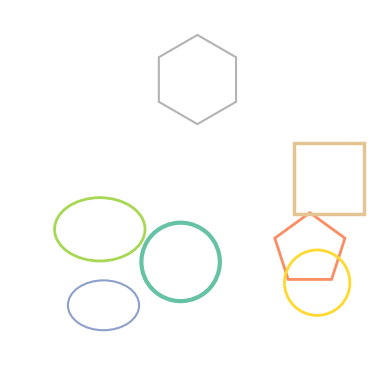[{"shape": "circle", "thickness": 3, "radius": 0.51, "center": [0.469, 0.32]}, {"shape": "pentagon", "thickness": 2, "radius": 0.48, "center": [0.805, 0.352]}, {"shape": "oval", "thickness": 1.5, "radius": 0.46, "center": [0.269, 0.207]}, {"shape": "oval", "thickness": 2, "radius": 0.59, "center": [0.259, 0.404]}, {"shape": "circle", "thickness": 2, "radius": 0.42, "center": [0.824, 0.266]}, {"shape": "square", "thickness": 2.5, "radius": 0.46, "center": [0.854, 0.536]}, {"shape": "hexagon", "thickness": 1.5, "radius": 0.58, "center": [0.513, 0.793]}]